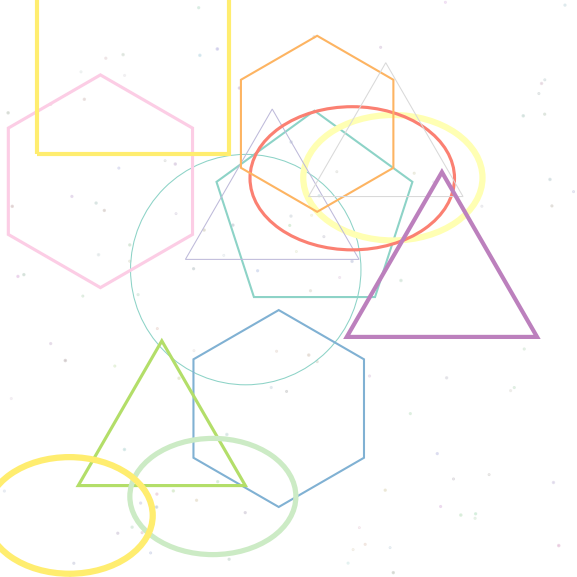[{"shape": "circle", "thickness": 0.5, "radius": 1.0, "center": [0.426, 0.532]}, {"shape": "pentagon", "thickness": 1, "radius": 0.89, "center": [0.545, 0.629]}, {"shape": "oval", "thickness": 3, "radius": 0.78, "center": [0.68, 0.691]}, {"shape": "triangle", "thickness": 0.5, "radius": 0.87, "center": [0.471, 0.637]}, {"shape": "oval", "thickness": 1.5, "radius": 0.89, "center": [0.61, 0.69]}, {"shape": "hexagon", "thickness": 1, "radius": 0.85, "center": [0.483, 0.292]}, {"shape": "hexagon", "thickness": 1, "radius": 0.76, "center": [0.549, 0.785]}, {"shape": "triangle", "thickness": 1.5, "radius": 0.84, "center": [0.28, 0.242]}, {"shape": "hexagon", "thickness": 1.5, "radius": 0.92, "center": [0.174, 0.685]}, {"shape": "triangle", "thickness": 0.5, "radius": 0.77, "center": [0.668, 0.736]}, {"shape": "triangle", "thickness": 2, "radius": 0.95, "center": [0.765, 0.511]}, {"shape": "oval", "thickness": 2.5, "radius": 0.72, "center": [0.369, 0.139]}, {"shape": "square", "thickness": 2, "radius": 0.83, "center": [0.231, 0.898]}, {"shape": "oval", "thickness": 3, "radius": 0.72, "center": [0.12, 0.107]}]